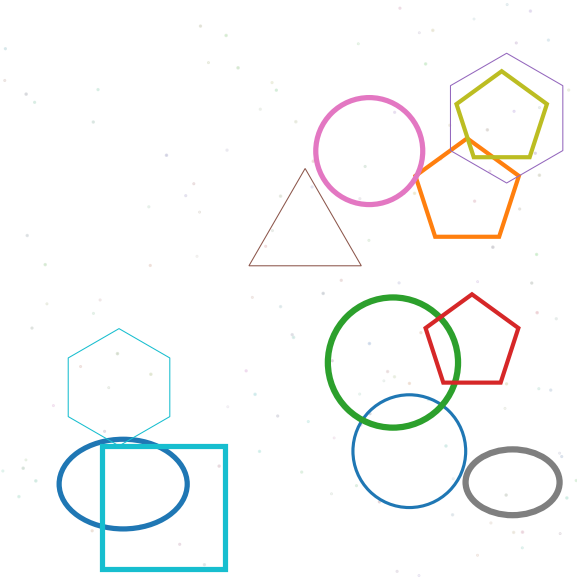[{"shape": "oval", "thickness": 2.5, "radius": 0.55, "center": [0.213, 0.161]}, {"shape": "circle", "thickness": 1.5, "radius": 0.49, "center": [0.709, 0.218]}, {"shape": "pentagon", "thickness": 2, "radius": 0.47, "center": [0.809, 0.665]}, {"shape": "circle", "thickness": 3, "radius": 0.56, "center": [0.68, 0.371]}, {"shape": "pentagon", "thickness": 2, "radius": 0.42, "center": [0.817, 0.405]}, {"shape": "hexagon", "thickness": 0.5, "radius": 0.56, "center": [0.877, 0.795]}, {"shape": "triangle", "thickness": 0.5, "radius": 0.56, "center": [0.528, 0.595]}, {"shape": "circle", "thickness": 2.5, "radius": 0.46, "center": [0.639, 0.738]}, {"shape": "oval", "thickness": 3, "radius": 0.41, "center": [0.888, 0.164]}, {"shape": "pentagon", "thickness": 2, "radius": 0.41, "center": [0.869, 0.793]}, {"shape": "hexagon", "thickness": 0.5, "radius": 0.51, "center": [0.206, 0.329]}, {"shape": "square", "thickness": 2.5, "radius": 0.53, "center": [0.284, 0.12]}]